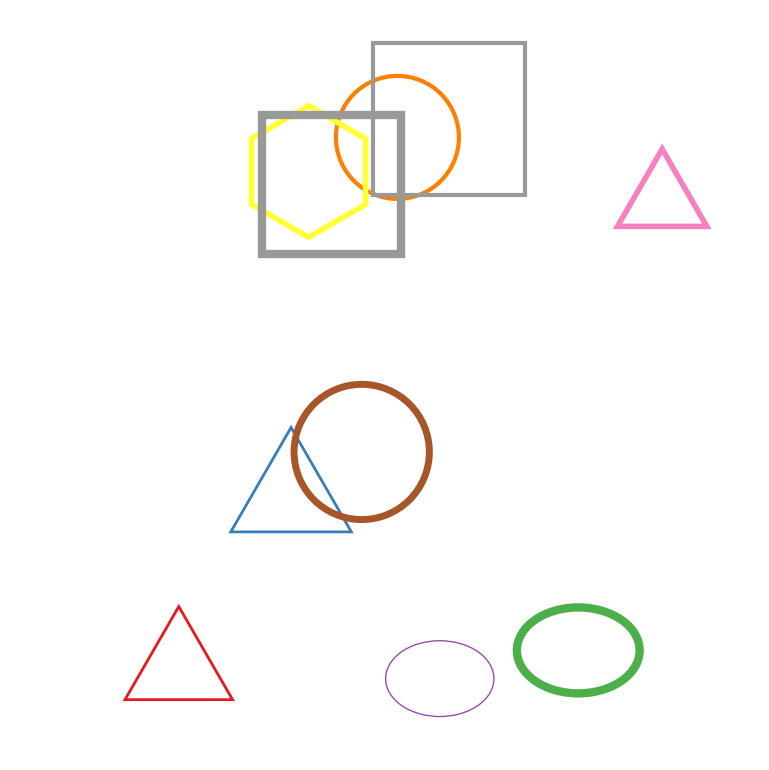[{"shape": "triangle", "thickness": 1, "radius": 0.4, "center": [0.232, 0.132]}, {"shape": "triangle", "thickness": 1, "radius": 0.45, "center": [0.378, 0.354]}, {"shape": "oval", "thickness": 3, "radius": 0.4, "center": [0.751, 0.155]}, {"shape": "oval", "thickness": 0.5, "radius": 0.35, "center": [0.571, 0.119]}, {"shape": "circle", "thickness": 1.5, "radius": 0.4, "center": [0.516, 0.822]}, {"shape": "hexagon", "thickness": 2, "radius": 0.43, "center": [0.401, 0.777]}, {"shape": "circle", "thickness": 2.5, "radius": 0.44, "center": [0.47, 0.413]}, {"shape": "triangle", "thickness": 2, "radius": 0.33, "center": [0.86, 0.739]}, {"shape": "square", "thickness": 3, "radius": 0.45, "center": [0.43, 0.76]}, {"shape": "square", "thickness": 1.5, "radius": 0.49, "center": [0.583, 0.846]}]